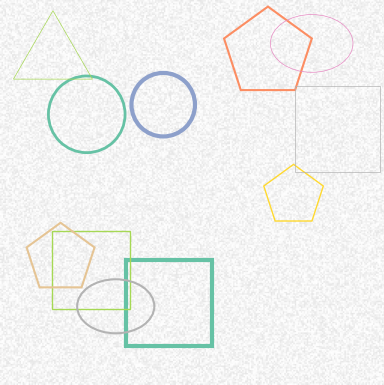[{"shape": "square", "thickness": 3, "radius": 0.56, "center": [0.44, 0.212]}, {"shape": "circle", "thickness": 2, "radius": 0.5, "center": [0.225, 0.703]}, {"shape": "pentagon", "thickness": 1.5, "radius": 0.6, "center": [0.696, 0.863]}, {"shape": "circle", "thickness": 3, "radius": 0.41, "center": [0.424, 0.728]}, {"shape": "oval", "thickness": 0.5, "radius": 0.54, "center": [0.81, 0.887]}, {"shape": "triangle", "thickness": 0.5, "radius": 0.59, "center": [0.137, 0.854]}, {"shape": "square", "thickness": 1, "radius": 0.51, "center": [0.236, 0.298]}, {"shape": "pentagon", "thickness": 1, "radius": 0.41, "center": [0.762, 0.492]}, {"shape": "pentagon", "thickness": 1.5, "radius": 0.46, "center": [0.157, 0.329]}, {"shape": "square", "thickness": 0.5, "radius": 0.56, "center": [0.877, 0.664]}, {"shape": "oval", "thickness": 1.5, "radius": 0.5, "center": [0.301, 0.204]}]